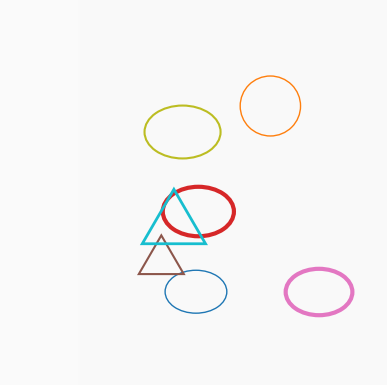[{"shape": "oval", "thickness": 1, "radius": 0.4, "center": [0.506, 0.242]}, {"shape": "circle", "thickness": 1, "radius": 0.39, "center": [0.698, 0.725]}, {"shape": "oval", "thickness": 3, "radius": 0.46, "center": [0.512, 0.451]}, {"shape": "triangle", "thickness": 1.5, "radius": 0.34, "center": [0.416, 0.322]}, {"shape": "oval", "thickness": 3, "radius": 0.43, "center": [0.823, 0.242]}, {"shape": "oval", "thickness": 1.5, "radius": 0.49, "center": [0.471, 0.657]}, {"shape": "triangle", "thickness": 2, "radius": 0.47, "center": [0.449, 0.414]}]